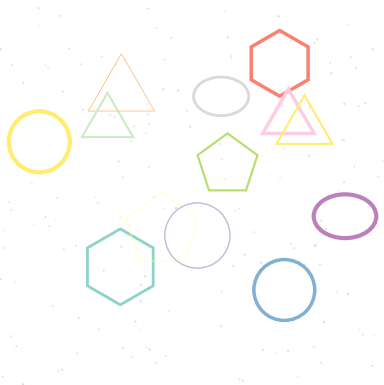[{"shape": "hexagon", "thickness": 2, "radius": 0.49, "center": [0.313, 0.307]}, {"shape": "pentagon", "thickness": 0.5, "radius": 0.49, "center": [0.42, 0.402]}, {"shape": "circle", "thickness": 1, "radius": 0.42, "center": [0.513, 0.388]}, {"shape": "hexagon", "thickness": 2.5, "radius": 0.43, "center": [0.726, 0.835]}, {"shape": "circle", "thickness": 2.5, "radius": 0.4, "center": [0.738, 0.247]}, {"shape": "triangle", "thickness": 0.5, "radius": 0.5, "center": [0.315, 0.761]}, {"shape": "pentagon", "thickness": 1.5, "radius": 0.41, "center": [0.591, 0.572]}, {"shape": "triangle", "thickness": 2.5, "radius": 0.38, "center": [0.749, 0.692]}, {"shape": "oval", "thickness": 2, "radius": 0.36, "center": [0.574, 0.75]}, {"shape": "oval", "thickness": 3, "radius": 0.41, "center": [0.896, 0.438]}, {"shape": "triangle", "thickness": 1.5, "radius": 0.38, "center": [0.279, 0.682]}, {"shape": "circle", "thickness": 3, "radius": 0.4, "center": [0.102, 0.632]}, {"shape": "triangle", "thickness": 1.5, "radius": 0.42, "center": [0.791, 0.668]}]